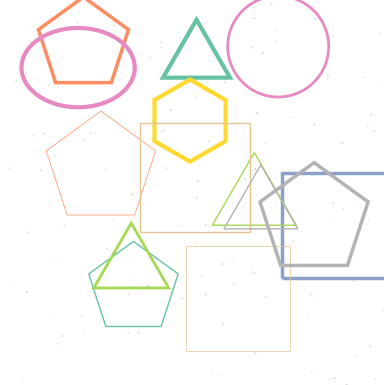[{"shape": "triangle", "thickness": 3, "radius": 0.5, "center": [0.51, 0.848]}, {"shape": "pentagon", "thickness": 1, "radius": 0.61, "center": [0.347, 0.251]}, {"shape": "pentagon", "thickness": 0.5, "radius": 0.75, "center": [0.262, 0.562]}, {"shape": "pentagon", "thickness": 2.5, "radius": 0.62, "center": [0.217, 0.885]}, {"shape": "square", "thickness": 2.5, "radius": 0.68, "center": [0.87, 0.413]}, {"shape": "circle", "thickness": 2, "radius": 0.66, "center": [0.723, 0.879]}, {"shape": "oval", "thickness": 3, "radius": 0.74, "center": [0.203, 0.824]}, {"shape": "triangle", "thickness": 1, "radius": 0.63, "center": [0.661, 0.478]}, {"shape": "triangle", "thickness": 2, "radius": 0.56, "center": [0.341, 0.308]}, {"shape": "hexagon", "thickness": 3, "radius": 0.53, "center": [0.494, 0.687]}, {"shape": "square", "thickness": 0.5, "radius": 0.68, "center": [0.618, 0.224]}, {"shape": "square", "thickness": 1, "radius": 0.71, "center": [0.507, 0.54]}, {"shape": "triangle", "thickness": 1, "radius": 0.55, "center": [0.678, 0.461]}, {"shape": "pentagon", "thickness": 2.5, "radius": 0.74, "center": [0.816, 0.43]}]